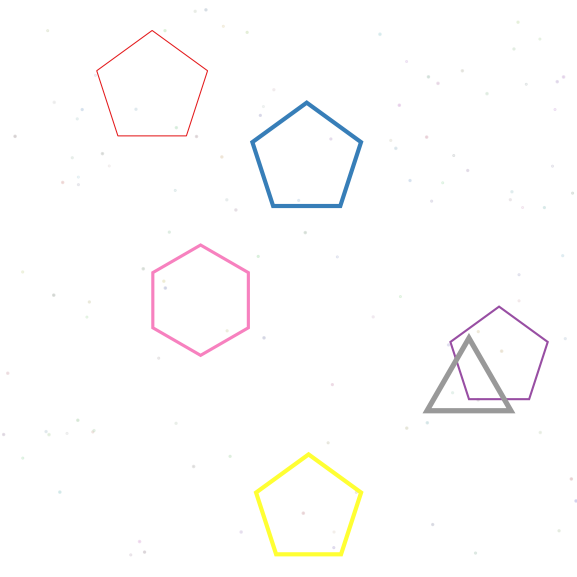[{"shape": "pentagon", "thickness": 0.5, "radius": 0.5, "center": [0.263, 0.845]}, {"shape": "pentagon", "thickness": 2, "radius": 0.49, "center": [0.531, 0.722]}, {"shape": "pentagon", "thickness": 1, "radius": 0.44, "center": [0.864, 0.38]}, {"shape": "pentagon", "thickness": 2, "radius": 0.48, "center": [0.534, 0.117]}, {"shape": "hexagon", "thickness": 1.5, "radius": 0.48, "center": [0.347, 0.479]}, {"shape": "triangle", "thickness": 2.5, "radius": 0.42, "center": [0.812, 0.33]}]